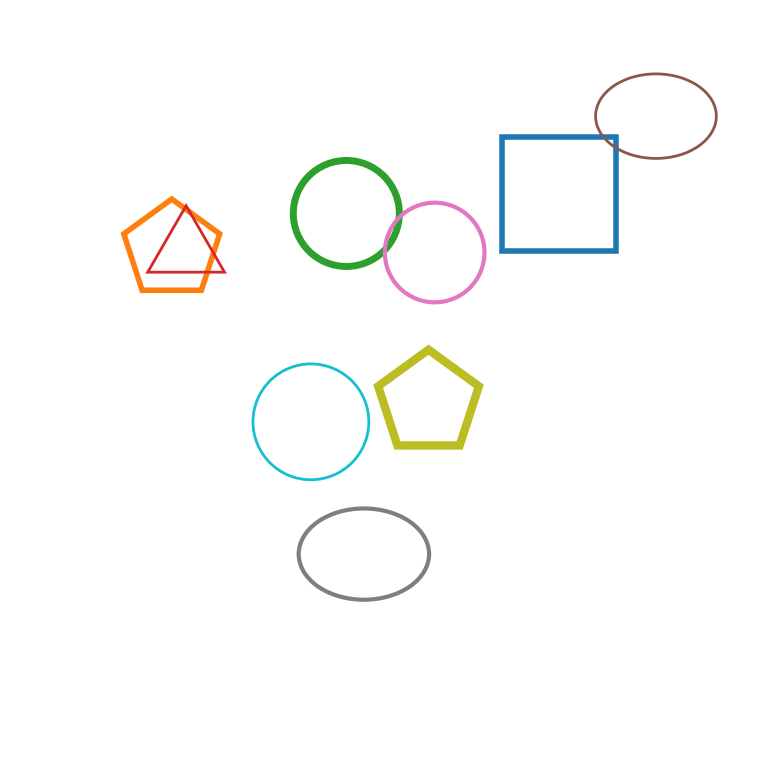[{"shape": "square", "thickness": 2, "radius": 0.37, "center": [0.726, 0.748]}, {"shape": "pentagon", "thickness": 2, "radius": 0.33, "center": [0.223, 0.676]}, {"shape": "circle", "thickness": 2.5, "radius": 0.34, "center": [0.45, 0.723]}, {"shape": "triangle", "thickness": 1, "radius": 0.29, "center": [0.242, 0.675]}, {"shape": "oval", "thickness": 1, "radius": 0.39, "center": [0.852, 0.849]}, {"shape": "circle", "thickness": 1.5, "radius": 0.32, "center": [0.565, 0.672]}, {"shape": "oval", "thickness": 1.5, "radius": 0.42, "center": [0.473, 0.28]}, {"shape": "pentagon", "thickness": 3, "radius": 0.34, "center": [0.557, 0.477]}, {"shape": "circle", "thickness": 1, "radius": 0.38, "center": [0.404, 0.452]}]